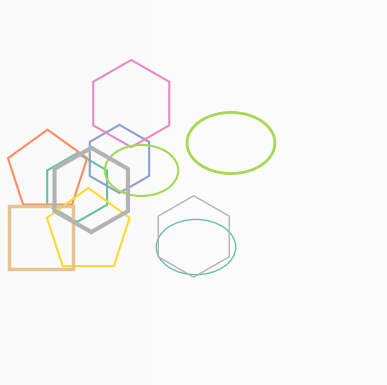[{"shape": "hexagon", "thickness": 1.5, "radius": 0.45, "center": [0.199, 0.513]}, {"shape": "oval", "thickness": 1, "radius": 0.51, "center": [0.506, 0.358]}, {"shape": "pentagon", "thickness": 1.5, "radius": 0.54, "center": [0.123, 0.556]}, {"shape": "hexagon", "thickness": 1.5, "radius": 0.44, "center": [0.308, 0.587]}, {"shape": "hexagon", "thickness": 1.5, "radius": 0.57, "center": [0.339, 0.731]}, {"shape": "oval", "thickness": 1.5, "radius": 0.47, "center": [0.365, 0.557]}, {"shape": "oval", "thickness": 2, "radius": 0.57, "center": [0.596, 0.629]}, {"shape": "pentagon", "thickness": 1.5, "radius": 0.56, "center": [0.228, 0.4]}, {"shape": "square", "thickness": 2.5, "radius": 0.41, "center": [0.107, 0.384]}, {"shape": "hexagon", "thickness": 3, "radius": 0.55, "center": [0.236, 0.507]}, {"shape": "hexagon", "thickness": 1, "radius": 0.53, "center": [0.5, 0.386]}]